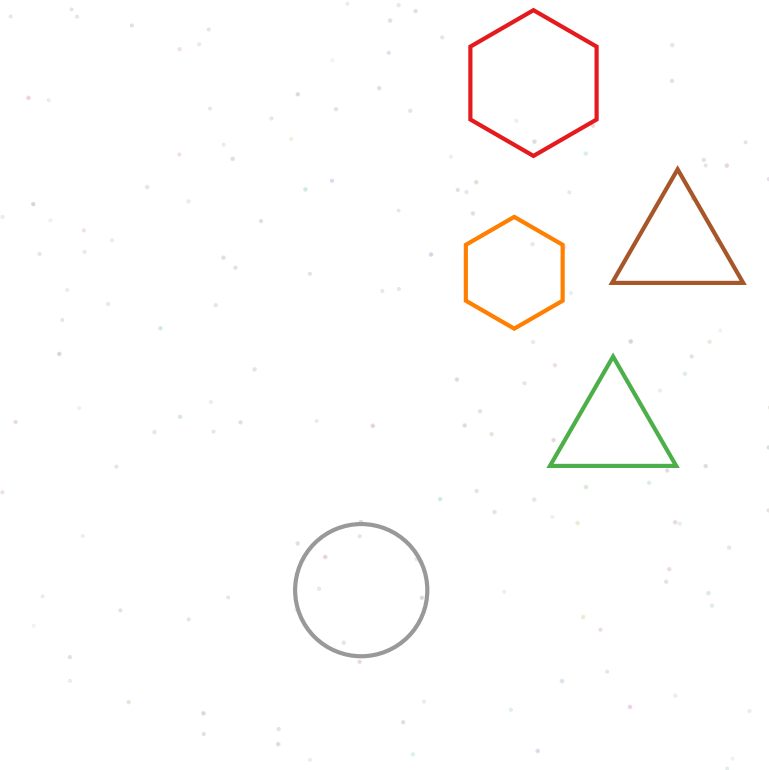[{"shape": "hexagon", "thickness": 1.5, "radius": 0.47, "center": [0.693, 0.892]}, {"shape": "triangle", "thickness": 1.5, "radius": 0.47, "center": [0.796, 0.442]}, {"shape": "hexagon", "thickness": 1.5, "radius": 0.36, "center": [0.668, 0.646]}, {"shape": "triangle", "thickness": 1.5, "radius": 0.49, "center": [0.88, 0.682]}, {"shape": "circle", "thickness": 1.5, "radius": 0.43, "center": [0.469, 0.234]}]